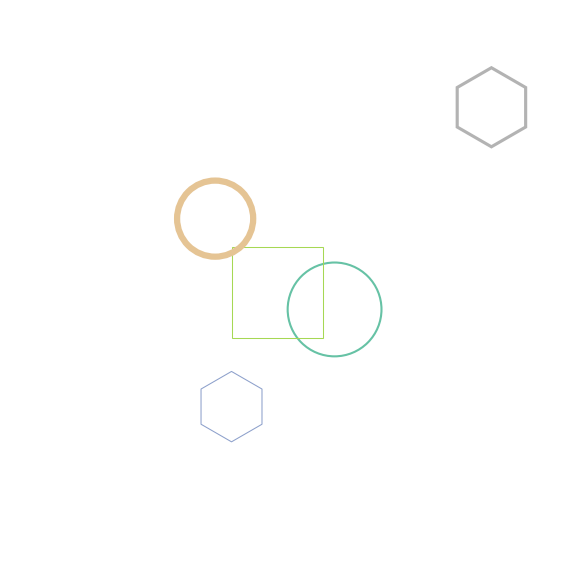[{"shape": "circle", "thickness": 1, "radius": 0.41, "center": [0.579, 0.463]}, {"shape": "hexagon", "thickness": 0.5, "radius": 0.3, "center": [0.401, 0.295]}, {"shape": "square", "thickness": 0.5, "radius": 0.39, "center": [0.481, 0.492]}, {"shape": "circle", "thickness": 3, "radius": 0.33, "center": [0.373, 0.621]}, {"shape": "hexagon", "thickness": 1.5, "radius": 0.34, "center": [0.851, 0.813]}]